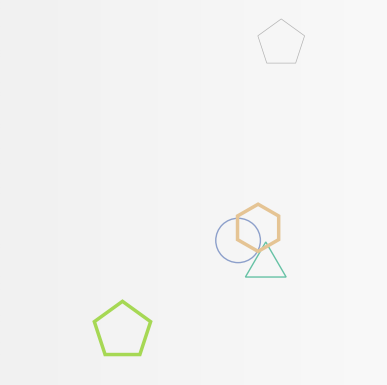[{"shape": "triangle", "thickness": 1, "radius": 0.3, "center": [0.686, 0.311]}, {"shape": "circle", "thickness": 1, "radius": 0.29, "center": [0.614, 0.375]}, {"shape": "pentagon", "thickness": 2.5, "radius": 0.38, "center": [0.316, 0.141]}, {"shape": "hexagon", "thickness": 2.5, "radius": 0.31, "center": [0.666, 0.408]}, {"shape": "pentagon", "thickness": 0.5, "radius": 0.32, "center": [0.726, 0.887]}]